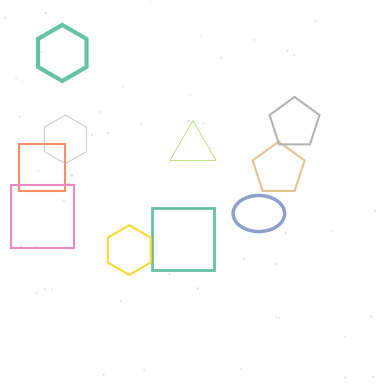[{"shape": "hexagon", "thickness": 3, "radius": 0.36, "center": [0.162, 0.862]}, {"shape": "square", "thickness": 2, "radius": 0.41, "center": [0.476, 0.379]}, {"shape": "square", "thickness": 1.5, "radius": 0.3, "center": [0.109, 0.565]}, {"shape": "oval", "thickness": 2.5, "radius": 0.33, "center": [0.672, 0.445]}, {"shape": "square", "thickness": 1.5, "radius": 0.41, "center": [0.111, 0.437]}, {"shape": "triangle", "thickness": 0.5, "radius": 0.35, "center": [0.501, 0.618]}, {"shape": "hexagon", "thickness": 1.5, "radius": 0.32, "center": [0.336, 0.351]}, {"shape": "pentagon", "thickness": 1.5, "radius": 0.35, "center": [0.724, 0.561]}, {"shape": "pentagon", "thickness": 1.5, "radius": 0.34, "center": [0.765, 0.68]}, {"shape": "hexagon", "thickness": 0.5, "radius": 0.32, "center": [0.17, 0.638]}]